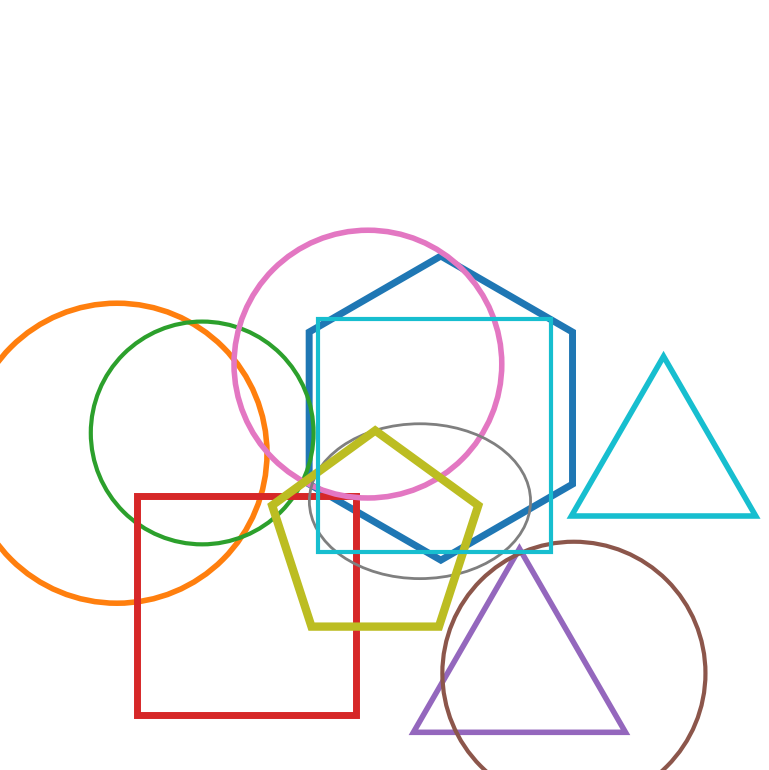[{"shape": "hexagon", "thickness": 2.5, "radius": 0.99, "center": [0.573, 0.47]}, {"shape": "circle", "thickness": 2, "radius": 0.97, "center": [0.152, 0.411]}, {"shape": "circle", "thickness": 1.5, "radius": 0.72, "center": [0.263, 0.438]}, {"shape": "square", "thickness": 2.5, "radius": 0.71, "center": [0.32, 0.214]}, {"shape": "triangle", "thickness": 2, "radius": 0.8, "center": [0.675, 0.128]}, {"shape": "circle", "thickness": 1.5, "radius": 0.85, "center": [0.745, 0.126]}, {"shape": "circle", "thickness": 2, "radius": 0.87, "center": [0.478, 0.527]}, {"shape": "oval", "thickness": 1, "radius": 0.72, "center": [0.545, 0.349]}, {"shape": "pentagon", "thickness": 3, "radius": 0.7, "center": [0.487, 0.3]}, {"shape": "square", "thickness": 1.5, "radius": 0.76, "center": [0.564, 0.434]}, {"shape": "triangle", "thickness": 2, "radius": 0.69, "center": [0.862, 0.399]}]